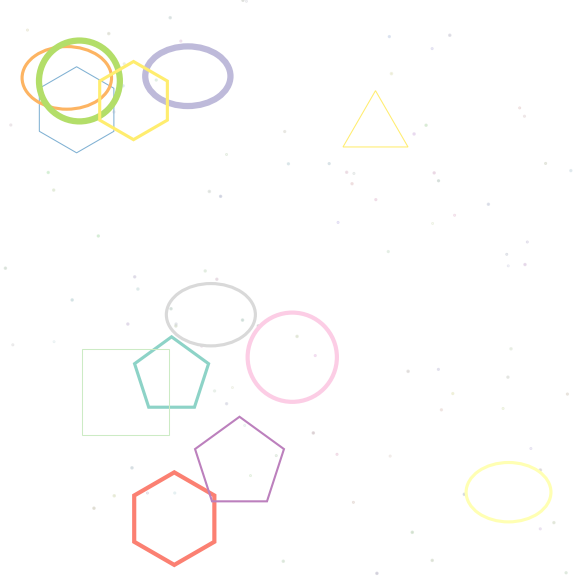[{"shape": "pentagon", "thickness": 1.5, "radius": 0.34, "center": [0.297, 0.349]}, {"shape": "oval", "thickness": 1.5, "radius": 0.37, "center": [0.881, 0.147]}, {"shape": "oval", "thickness": 3, "radius": 0.37, "center": [0.325, 0.867]}, {"shape": "hexagon", "thickness": 2, "radius": 0.4, "center": [0.302, 0.101]}, {"shape": "hexagon", "thickness": 0.5, "radius": 0.37, "center": [0.133, 0.809]}, {"shape": "oval", "thickness": 1.5, "radius": 0.39, "center": [0.116, 0.864]}, {"shape": "circle", "thickness": 3, "radius": 0.35, "center": [0.138, 0.859]}, {"shape": "circle", "thickness": 2, "radius": 0.39, "center": [0.506, 0.381]}, {"shape": "oval", "thickness": 1.5, "radius": 0.39, "center": [0.365, 0.454]}, {"shape": "pentagon", "thickness": 1, "radius": 0.4, "center": [0.415, 0.197]}, {"shape": "square", "thickness": 0.5, "radius": 0.38, "center": [0.218, 0.32]}, {"shape": "hexagon", "thickness": 1.5, "radius": 0.34, "center": [0.231, 0.825]}, {"shape": "triangle", "thickness": 0.5, "radius": 0.32, "center": [0.65, 0.777]}]